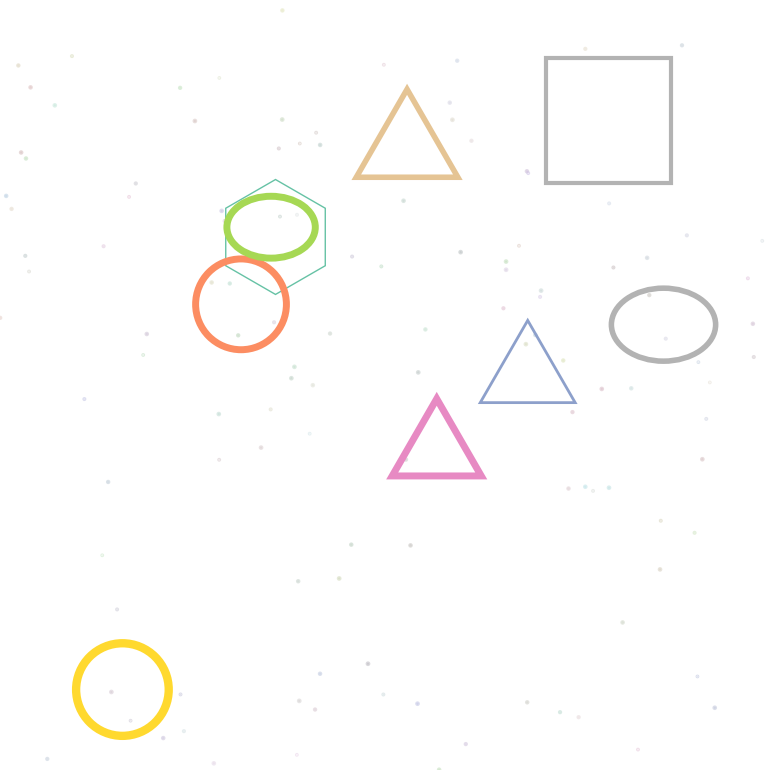[{"shape": "hexagon", "thickness": 0.5, "radius": 0.37, "center": [0.358, 0.692]}, {"shape": "circle", "thickness": 2.5, "radius": 0.29, "center": [0.313, 0.605]}, {"shape": "triangle", "thickness": 1, "radius": 0.36, "center": [0.685, 0.513]}, {"shape": "triangle", "thickness": 2.5, "radius": 0.33, "center": [0.567, 0.415]}, {"shape": "oval", "thickness": 2.5, "radius": 0.29, "center": [0.352, 0.705]}, {"shape": "circle", "thickness": 3, "radius": 0.3, "center": [0.159, 0.104]}, {"shape": "triangle", "thickness": 2, "radius": 0.38, "center": [0.529, 0.808]}, {"shape": "square", "thickness": 1.5, "radius": 0.41, "center": [0.791, 0.844]}, {"shape": "oval", "thickness": 2, "radius": 0.34, "center": [0.862, 0.578]}]